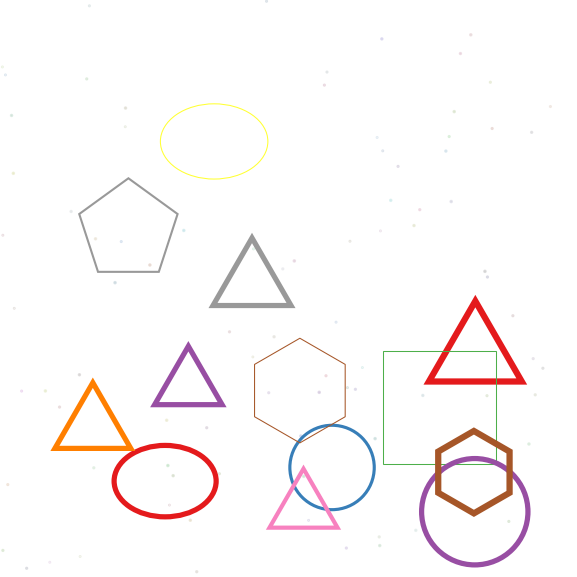[{"shape": "oval", "thickness": 2.5, "radius": 0.44, "center": [0.286, 0.166]}, {"shape": "triangle", "thickness": 3, "radius": 0.46, "center": [0.823, 0.385]}, {"shape": "circle", "thickness": 1.5, "radius": 0.37, "center": [0.575, 0.19]}, {"shape": "square", "thickness": 0.5, "radius": 0.49, "center": [0.761, 0.293]}, {"shape": "triangle", "thickness": 2.5, "radius": 0.34, "center": [0.326, 0.332]}, {"shape": "circle", "thickness": 2.5, "radius": 0.46, "center": [0.822, 0.113]}, {"shape": "triangle", "thickness": 2.5, "radius": 0.38, "center": [0.161, 0.261]}, {"shape": "oval", "thickness": 0.5, "radius": 0.47, "center": [0.371, 0.754]}, {"shape": "hexagon", "thickness": 0.5, "radius": 0.45, "center": [0.519, 0.323]}, {"shape": "hexagon", "thickness": 3, "radius": 0.36, "center": [0.821, 0.182]}, {"shape": "triangle", "thickness": 2, "radius": 0.34, "center": [0.526, 0.119]}, {"shape": "triangle", "thickness": 2.5, "radius": 0.39, "center": [0.436, 0.509]}, {"shape": "pentagon", "thickness": 1, "radius": 0.45, "center": [0.222, 0.601]}]